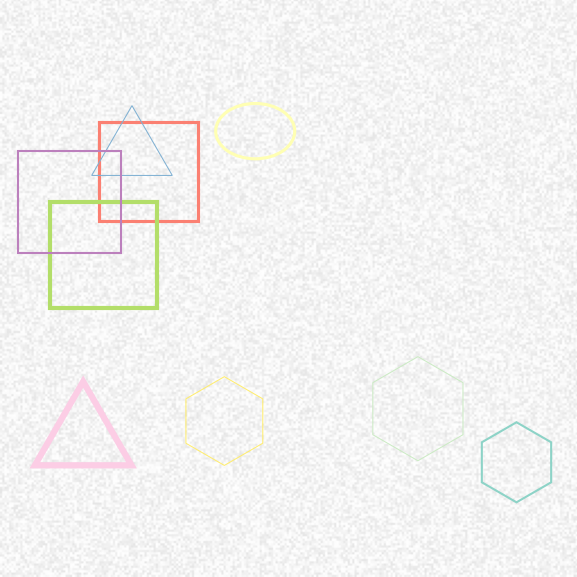[{"shape": "hexagon", "thickness": 1, "radius": 0.35, "center": [0.894, 0.199]}, {"shape": "oval", "thickness": 1.5, "radius": 0.34, "center": [0.442, 0.772]}, {"shape": "square", "thickness": 1.5, "radius": 0.43, "center": [0.256, 0.702]}, {"shape": "triangle", "thickness": 0.5, "radius": 0.4, "center": [0.229, 0.736]}, {"shape": "square", "thickness": 2, "radius": 0.46, "center": [0.179, 0.558]}, {"shape": "triangle", "thickness": 3, "radius": 0.48, "center": [0.144, 0.242]}, {"shape": "square", "thickness": 1, "radius": 0.44, "center": [0.12, 0.649]}, {"shape": "hexagon", "thickness": 0.5, "radius": 0.45, "center": [0.724, 0.291]}, {"shape": "hexagon", "thickness": 0.5, "radius": 0.38, "center": [0.388, 0.27]}]